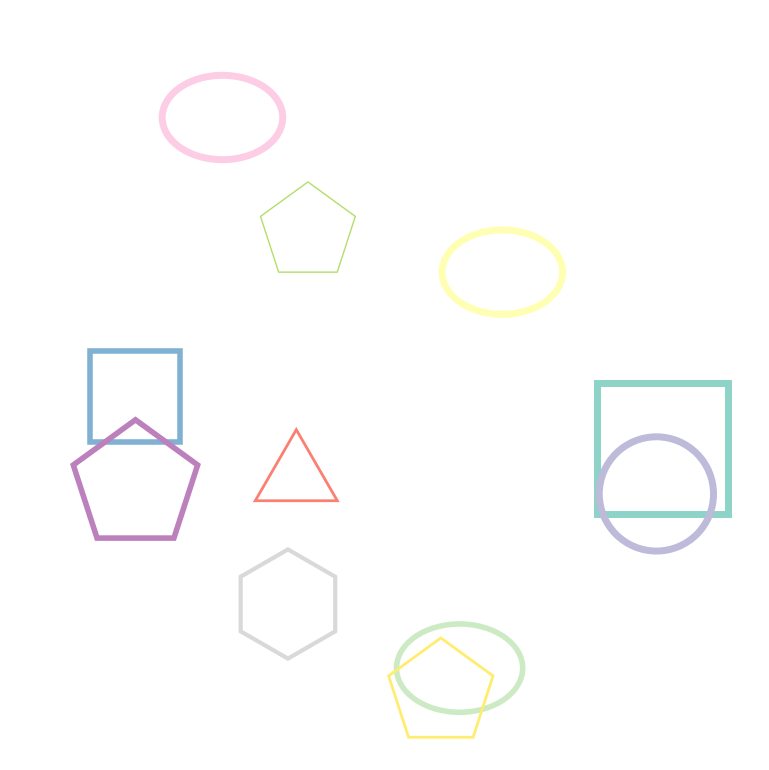[{"shape": "square", "thickness": 2.5, "radius": 0.42, "center": [0.86, 0.418]}, {"shape": "oval", "thickness": 2.5, "radius": 0.39, "center": [0.652, 0.647]}, {"shape": "circle", "thickness": 2.5, "radius": 0.37, "center": [0.852, 0.359]}, {"shape": "triangle", "thickness": 1, "radius": 0.31, "center": [0.385, 0.38]}, {"shape": "square", "thickness": 2, "radius": 0.29, "center": [0.175, 0.485]}, {"shape": "pentagon", "thickness": 0.5, "radius": 0.32, "center": [0.4, 0.699]}, {"shape": "oval", "thickness": 2.5, "radius": 0.39, "center": [0.289, 0.847]}, {"shape": "hexagon", "thickness": 1.5, "radius": 0.35, "center": [0.374, 0.216]}, {"shape": "pentagon", "thickness": 2, "radius": 0.42, "center": [0.176, 0.37]}, {"shape": "oval", "thickness": 2, "radius": 0.41, "center": [0.597, 0.132]}, {"shape": "pentagon", "thickness": 1, "radius": 0.36, "center": [0.573, 0.1]}]